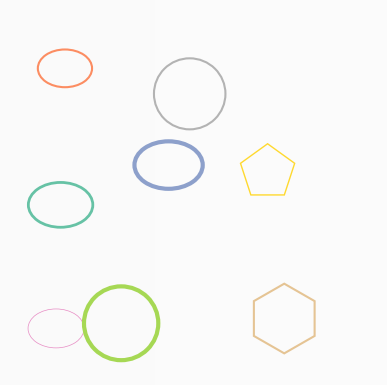[{"shape": "oval", "thickness": 2, "radius": 0.42, "center": [0.156, 0.468]}, {"shape": "oval", "thickness": 1.5, "radius": 0.35, "center": [0.168, 0.822]}, {"shape": "oval", "thickness": 3, "radius": 0.44, "center": [0.435, 0.571]}, {"shape": "oval", "thickness": 0.5, "radius": 0.36, "center": [0.145, 0.147]}, {"shape": "circle", "thickness": 3, "radius": 0.48, "center": [0.313, 0.16]}, {"shape": "pentagon", "thickness": 1, "radius": 0.37, "center": [0.691, 0.553]}, {"shape": "hexagon", "thickness": 1.5, "radius": 0.45, "center": [0.734, 0.173]}, {"shape": "circle", "thickness": 1.5, "radius": 0.46, "center": [0.49, 0.756]}]